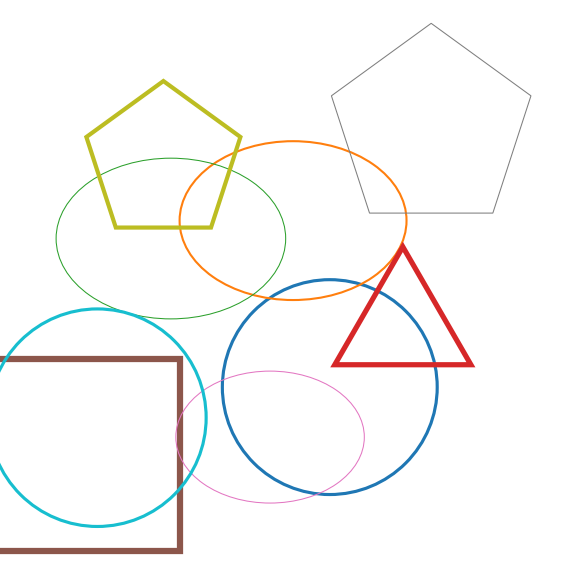[{"shape": "circle", "thickness": 1.5, "radius": 0.93, "center": [0.571, 0.329]}, {"shape": "oval", "thickness": 1, "radius": 0.98, "center": [0.507, 0.617]}, {"shape": "oval", "thickness": 0.5, "radius": 0.99, "center": [0.296, 0.586]}, {"shape": "triangle", "thickness": 2.5, "radius": 0.68, "center": [0.698, 0.436]}, {"shape": "square", "thickness": 3, "radius": 0.83, "center": [0.146, 0.211]}, {"shape": "oval", "thickness": 0.5, "radius": 0.82, "center": [0.468, 0.242]}, {"shape": "pentagon", "thickness": 0.5, "radius": 0.91, "center": [0.747, 0.777]}, {"shape": "pentagon", "thickness": 2, "radius": 0.7, "center": [0.283, 0.719]}, {"shape": "circle", "thickness": 1.5, "radius": 0.94, "center": [0.169, 0.276]}]